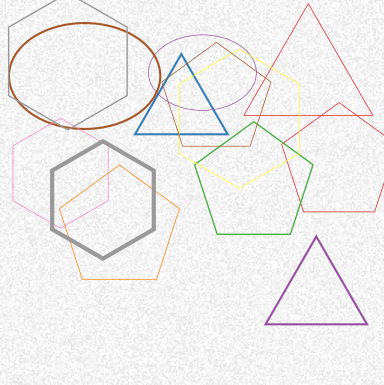[{"shape": "triangle", "thickness": 0.5, "radius": 0.97, "center": [0.801, 0.797]}, {"shape": "pentagon", "thickness": 0.5, "radius": 0.78, "center": [0.881, 0.577]}, {"shape": "triangle", "thickness": 1.5, "radius": 0.69, "center": [0.471, 0.721]}, {"shape": "pentagon", "thickness": 1, "radius": 0.81, "center": [0.659, 0.522]}, {"shape": "triangle", "thickness": 1.5, "radius": 0.76, "center": [0.822, 0.234]}, {"shape": "oval", "thickness": 0.5, "radius": 0.7, "center": [0.526, 0.811]}, {"shape": "pentagon", "thickness": 0.5, "radius": 0.82, "center": [0.31, 0.407]}, {"shape": "hexagon", "thickness": 0.5, "radius": 0.9, "center": [0.622, 0.692]}, {"shape": "pentagon", "thickness": 0.5, "radius": 0.75, "center": [0.562, 0.741]}, {"shape": "oval", "thickness": 1.5, "radius": 0.98, "center": [0.22, 0.803]}, {"shape": "hexagon", "thickness": 0.5, "radius": 0.71, "center": [0.157, 0.55]}, {"shape": "hexagon", "thickness": 3, "radius": 0.76, "center": [0.267, 0.481]}, {"shape": "hexagon", "thickness": 1, "radius": 0.89, "center": [0.176, 0.841]}]